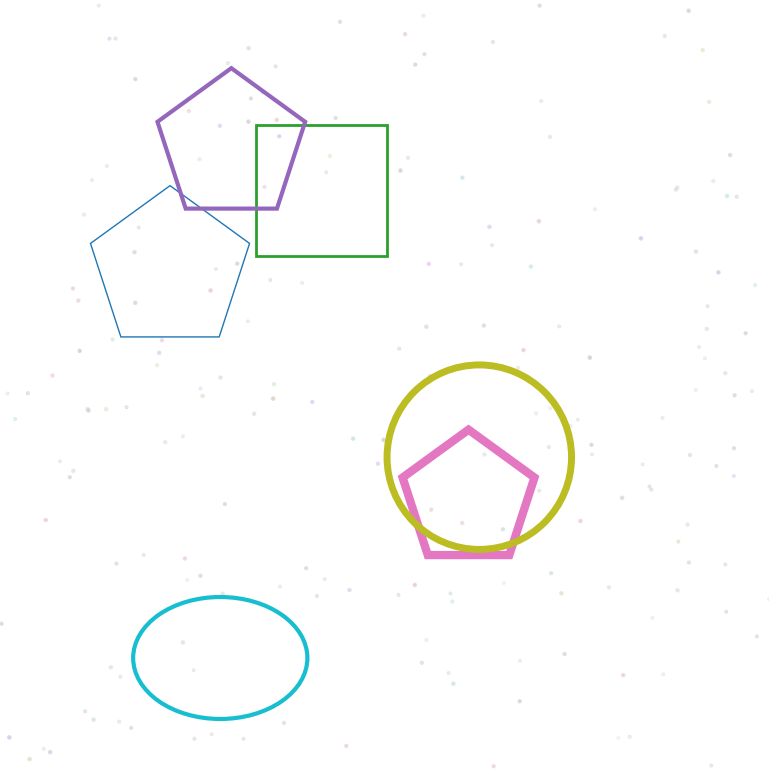[{"shape": "pentagon", "thickness": 0.5, "radius": 0.54, "center": [0.221, 0.65]}, {"shape": "square", "thickness": 1, "radius": 0.43, "center": [0.417, 0.753]}, {"shape": "pentagon", "thickness": 1.5, "radius": 0.5, "center": [0.3, 0.811]}, {"shape": "pentagon", "thickness": 3, "radius": 0.45, "center": [0.608, 0.352]}, {"shape": "circle", "thickness": 2.5, "radius": 0.6, "center": [0.622, 0.406]}, {"shape": "oval", "thickness": 1.5, "radius": 0.57, "center": [0.286, 0.145]}]